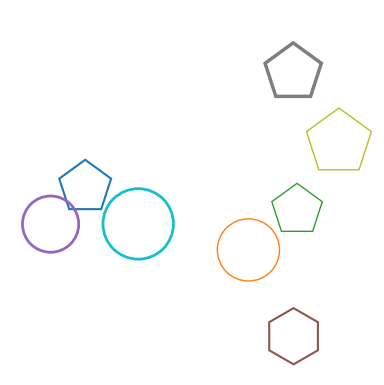[{"shape": "pentagon", "thickness": 1.5, "radius": 0.35, "center": [0.221, 0.514]}, {"shape": "circle", "thickness": 1, "radius": 0.4, "center": [0.645, 0.351]}, {"shape": "pentagon", "thickness": 1, "radius": 0.34, "center": [0.772, 0.455]}, {"shape": "circle", "thickness": 2, "radius": 0.37, "center": [0.131, 0.418]}, {"shape": "hexagon", "thickness": 1.5, "radius": 0.36, "center": [0.763, 0.127]}, {"shape": "pentagon", "thickness": 2.5, "radius": 0.38, "center": [0.762, 0.812]}, {"shape": "pentagon", "thickness": 1, "radius": 0.44, "center": [0.88, 0.631]}, {"shape": "circle", "thickness": 2, "radius": 0.46, "center": [0.359, 0.418]}]